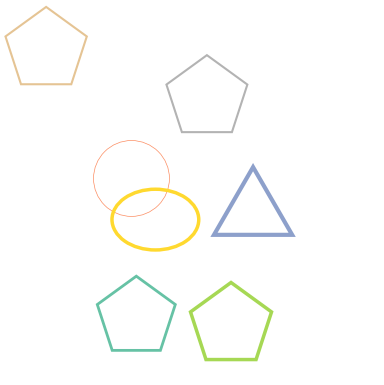[{"shape": "pentagon", "thickness": 2, "radius": 0.53, "center": [0.354, 0.176]}, {"shape": "circle", "thickness": 0.5, "radius": 0.49, "center": [0.342, 0.536]}, {"shape": "triangle", "thickness": 3, "radius": 0.59, "center": [0.657, 0.449]}, {"shape": "pentagon", "thickness": 2.5, "radius": 0.55, "center": [0.6, 0.156]}, {"shape": "oval", "thickness": 2.5, "radius": 0.56, "center": [0.404, 0.43]}, {"shape": "pentagon", "thickness": 1.5, "radius": 0.56, "center": [0.12, 0.871]}, {"shape": "pentagon", "thickness": 1.5, "radius": 0.55, "center": [0.537, 0.746]}]